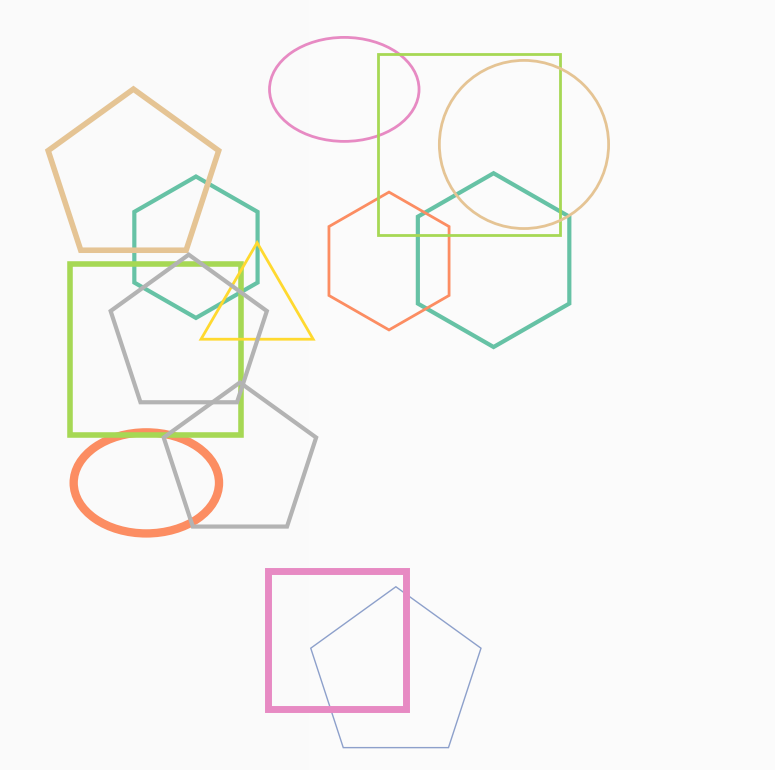[{"shape": "hexagon", "thickness": 1.5, "radius": 0.46, "center": [0.253, 0.679]}, {"shape": "hexagon", "thickness": 1.5, "radius": 0.56, "center": [0.637, 0.662]}, {"shape": "oval", "thickness": 3, "radius": 0.47, "center": [0.189, 0.373]}, {"shape": "hexagon", "thickness": 1, "radius": 0.45, "center": [0.502, 0.661]}, {"shape": "pentagon", "thickness": 0.5, "radius": 0.58, "center": [0.511, 0.122]}, {"shape": "square", "thickness": 2.5, "radius": 0.45, "center": [0.435, 0.169]}, {"shape": "oval", "thickness": 1, "radius": 0.48, "center": [0.444, 0.884]}, {"shape": "square", "thickness": 1, "radius": 0.59, "center": [0.605, 0.812]}, {"shape": "square", "thickness": 2, "radius": 0.55, "center": [0.201, 0.546]}, {"shape": "triangle", "thickness": 1, "radius": 0.42, "center": [0.332, 0.601]}, {"shape": "pentagon", "thickness": 2, "radius": 0.58, "center": [0.172, 0.769]}, {"shape": "circle", "thickness": 1, "radius": 0.55, "center": [0.676, 0.812]}, {"shape": "pentagon", "thickness": 1.5, "radius": 0.52, "center": [0.31, 0.4]}, {"shape": "pentagon", "thickness": 1.5, "radius": 0.53, "center": [0.244, 0.563]}]